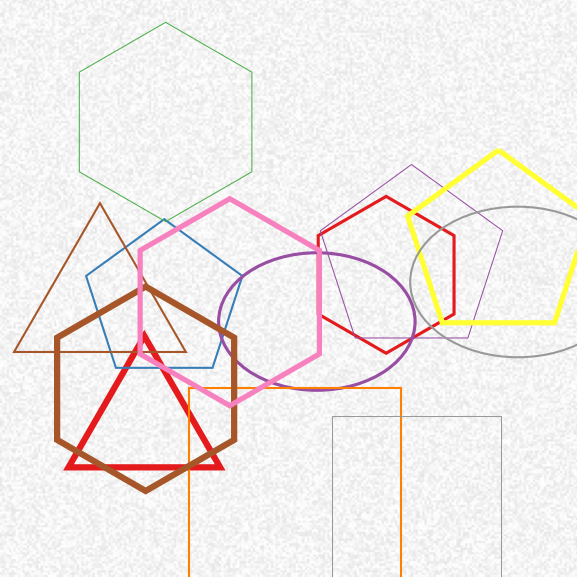[{"shape": "hexagon", "thickness": 1.5, "radius": 0.68, "center": [0.669, 0.523]}, {"shape": "triangle", "thickness": 3, "radius": 0.76, "center": [0.25, 0.266]}, {"shape": "pentagon", "thickness": 1, "radius": 0.71, "center": [0.284, 0.477]}, {"shape": "hexagon", "thickness": 0.5, "radius": 0.86, "center": [0.287, 0.788]}, {"shape": "oval", "thickness": 1.5, "radius": 0.85, "center": [0.549, 0.442]}, {"shape": "pentagon", "thickness": 0.5, "radius": 0.83, "center": [0.713, 0.548]}, {"shape": "square", "thickness": 1, "radius": 0.92, "center": [0.511, 0.145]}, {"shape": "pentagon", "thickness": 2.5, "radius": 0.83, "center": [0.863, 0.574]}, {"shape": "hexagon", "thickness": 3, "radius": 0.88, "center": [0.252, 0.326]}, {"shape": "triangle", "thickness": 1, "radius": 0.86, "center": [0.173, 0.476]}, {"shape": "hexagon", "thickness": 2.5, "radius": 0.9, "center": [0.398, 0.476]}, {"shape": "square", "thickness": 0.5, "radius": 0.73, "center": [0.721, 0.133]}, {"shape": "oval", "thickness": 1, "radius": 0.93, "center": [0.897, 0.511]}]